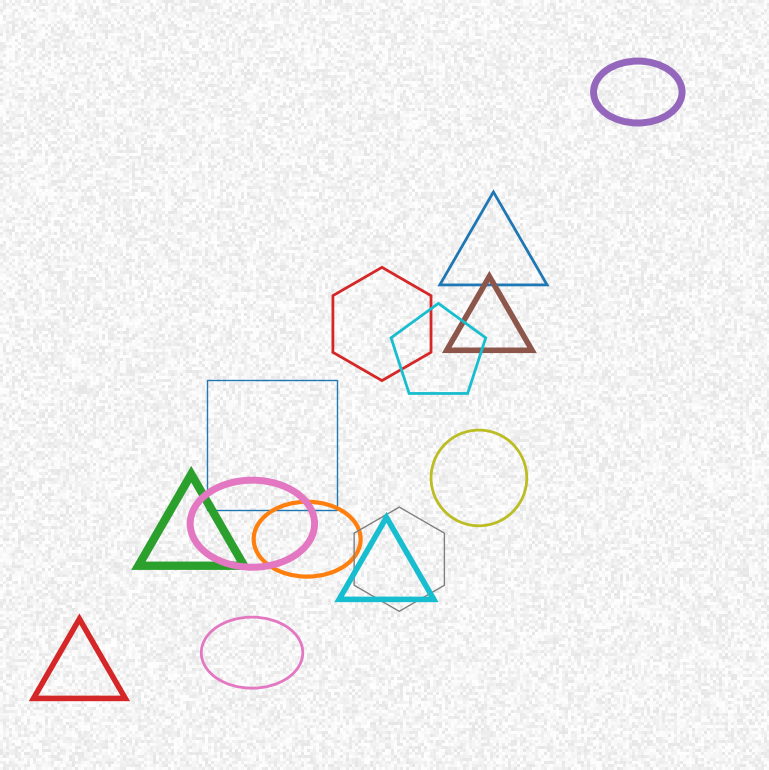[{"shape": "triangle", "thickness": 1, "radius": 0.4, "center": [0.641, 0.67]}, {"shape": "square", "thickness": 0.5, "radius": 0.42, "center": [0.353, 0.422]}, {"shape": "oval", "thickness": 1.5, "radius": 0.35, "center": [0.399, 0.3]}, {"shape": "triangle", "thickness": 3, "radius": 0.4, "center": [0.248, 0.305]}, {"shape": "triangle", "thickness": 2, "radius": 0.34, "center": [0.103, 0.127]}, {"shape": "hexagon", "thickness": 1, "radius": 0.37, "center": [0.496, 0.579]}, {"shape": "oval", "thickness": 2.5, "radius": 0.29, "center": [0.828, 0.88]}, {"shape": "triangle", "thickness": 2, "radius": 0.32, "center": [0.636, 0.577]}, {"shape": "oval", "thickness": 1, "radius": 0.33, "center": [0.327, 0.152]}, {"shape": "oval", "thickness": 2.5, "radius": 0.4, "center": [0.328, 0.32]}, {"shape": "hexagon", "thickness": 0.5, "radius": 0.34, "center": [0.519, 0.274]}, {"shape": "circle", "thickness": 1, "radius": 0.31, "center": [0.622, 0.379]}, {"shape": "pentagon", "thickness": 1, "radius": 0.32, "center": [0.569, 0.541]}, {"shape": "triangle", "thickness": 2, "radius": 0.36, "center": [0.502, 0.257]}]